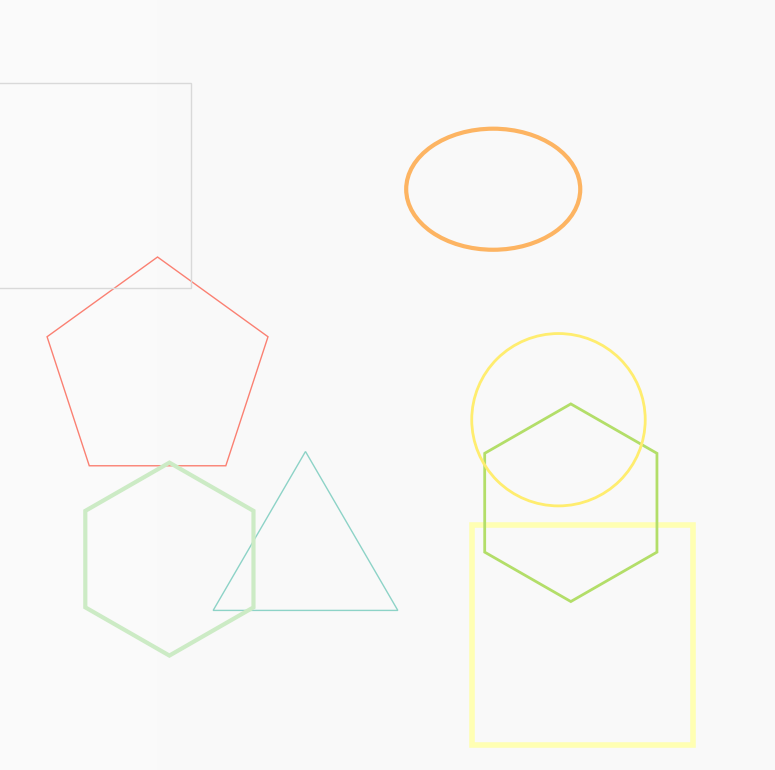[{"shape": "triangle", "thickness": 0.5, "radius": 0.69, "center": [0.394, 0.276]}, {"shape": "square", "thickness": 2, "radius": 0.71, "center": [0.751, 0.175]}, {"shape": "pentagon", "thickness": 0.5, "radius": 0.75, "center": [0.203, 0.516]}, {"shape": "oval", "thickness": 1.5, "radius": 0.56, "center": [0.636, 0.754]}, {"shape": "hexagon", "thickness": 1, "radius": 0.64, "center": [0.737, 0.347]}, {"shape": "square", "thickness": 0.5, "radius": 0.67, "center": [0.114, 0.759]}, {"shape": "hexagon", "thickness": 1.5, "radius": 0.63, "center": [0.219, 0.274]}, {"shape": "circle", "thickness": 1, "radius": 0.56, "center": [0.721, 0.455]}]